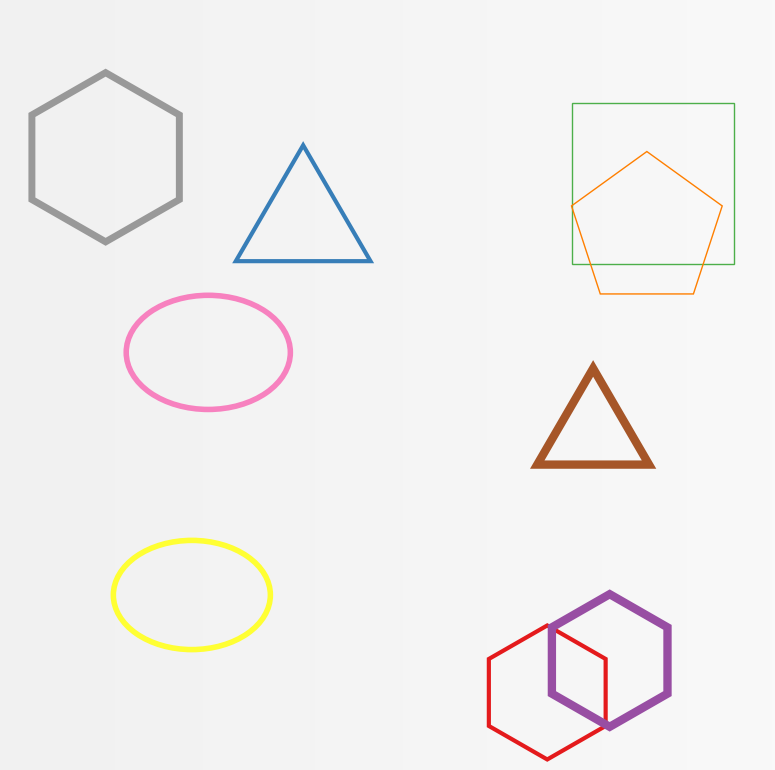[{"shape": "hexagon", "thickness": 1.5, "radius": 0.44, "center": [0.706, 0.101]}, {"shape": "triangle", "thickness": 1.5, "radius": 0.5, "center": [0.391, 0.711]}, {"shape": "square", "thickness": 0.5, "radius": 0.52, "center": [0.843, 0.762]}, {"shape": "hexagon", "thickness": 3, "radius": 0.43, "center": [0.787, 0.142]}, {"shape": "pentagon", "thickness": 0.5, "radius": 0.51, "center": [0.835, 0.701]}, {"shape": "oval", "thickness": 2, "radius": 0.51, "center": [0.248, 0.227]}, {"shape": "triangle", "thickness": 3, "radius": 0.42, "center": [0.765, 0.438]}, {"shape": "oval", "thickness": 2, "radius": 0.53, "center": [0.269, 0.542]}, {"shape": "hexagon", "thickness": 2.5, "radius": 0.55, "center": [0.136, 0.796]}]